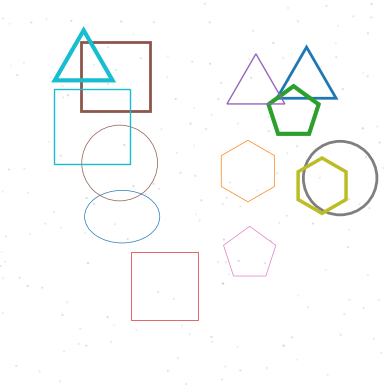[{"shape": "triangle", "thickness": 2, "radius": 0.44, "center": [0.796, 0.789]}, {"shape": "oval", "thickness": 0.5, "radius": 0.49, "center": [0.317, 0.437]}, {"shape": "hexagon", "thickness": 0.5, "radius": 0.4, "center": [0.644, 0.556]}, {"shape": "pentagon", "thickness": 3, "radius": 0.34, "center": [0.763, 0.708]}, {"shape": "square", "thickness": 0.5, "radius": 0.44, "center": [0.428, 0.257]}, {"shape": "triangle", "thickness": 1, "radius": 0.43, "center": [0.665, 0.773]}, {"shape": "circle", "thickness": 0.5, "radius": 0.49, "center": [0.311, 0.577]}, {"shape": "square", "thickness": 2, "radius": 0.45, "center": [0.3, 0.802]}, {"shape": "pentagon", "thickness": 0.5, "radius": 0.36, "center": [0.649, 0.341]}, {"shape": "circle", "thickness": 2, "radius": 0.48, "center": [0.884, 0.537]}, {"shape": "hexagon", "thickness": 2.5, "radius": 0.36, "center": [0.837, 0.518]}, {"shape": "triangle", "thickness": 3, "radius": 0.43, "center": [0.217, 0.835]}, {"shape": "square", "thickness": 1, "radius": 0.49, "center": [0.239, 0.671]}]